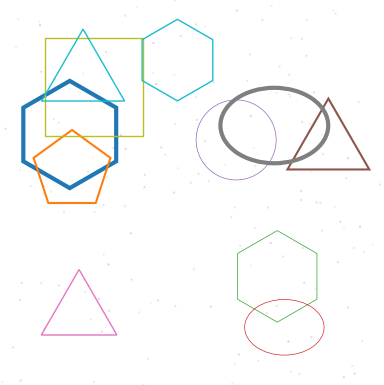[{"shape": "hexagon", "thickness": 3, "radius": 0.7, "center": [0.181, 0.651]}, {"shape": "pentagon", "thickness": 1.5, "radius": 0.52, "center": [0.187, 0.558]}, {"shape": "hexagon", "thickness": 0.5, "radius": 0.59, "center": [0.72, 0.282]}, {"shape": "oval", "thickness": 0.5, "radius": 0.52, "center": [0.739, 0.15]}, {"shape": "circle", "thickness": 0.5, "radius": 0.52, "center": [0.613, 0.637]}, {"shape": "triangle", "thickness": 1.5, "radius": 0.61, "center": [0.853, 0.621]}, {"shape": "triangle", "thickness": 1, "radius": 0.57, "center": [0.205, 0.187]}, {"shape": "oval", "thickness": 3, "radius": 0.7, "center": [0.713, 0.674]}, {"shape": "square", "thickness": 1, "radius": 0.64, "center": [0.244, 0.774]}, {"shape": "hexagon", "thickness": 1, "radius": 0.53, "center": [0.461, 0.844]}, {"shape": "triangle", "thickness": 1, "radius": 0.62, "center": [0.216, 0.8]}]